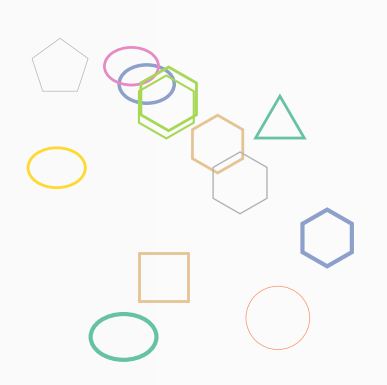[{"shape": "oval", "thickness": 3, "radius": 0.42, "center": [0.319, 0.125]}, {"shape": "triangle", "thickness": 2, "radius": 0.36, "center": [0.722, 0.678]}, {"shape": "circle", "thickness": 0.5, "radius": 0.41, "center": [0.717, 0.174]}, {"shape": "hexagon", "thickness": 3, "radius": 0.37, "center": [0.844, 0.382]}, {"shape": "oval", "thickness": 2.5, "radius": 0.36, "center": [0.379, 0.782]}, {"shape": "oval", "thickness": 2, "radius": 0.35, "center": [0.339, 0.828]}, {"shape": "hexagon", "thickness": 2, "radius": 0.41, "center": [0.435, 0.743]}, {"shape": "hexagon", "thickness": 1.5, "radius": 0.41, "center": [0.429, 0.722]}, {"shape": "oval", "thickness": 2, "radius": 0.37, "center": [0.146, 0.564]}, {"shape": "square", "thickness": 2, "radius": 0.31, "center": [0.421, 0.28]}, {"shape": "hexagon", "thickness": 2, "radius": 0.38, "center": [0.562, 0.626]}, {"shape": "pentagon", "thickness": 0.5, "radius": 0.38, "center": [0.155, 0.825]}, {"shape": "hexagon", "thickness": 1, "radius": 0.4, "center": [0.619, 0.525]}]